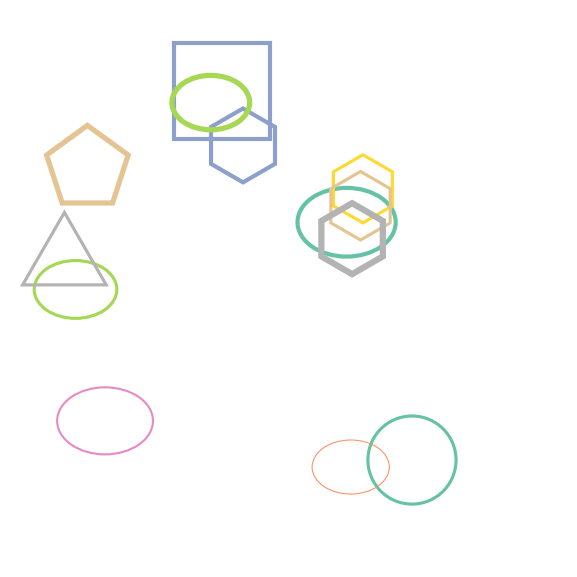[{"shape": "oval", "thickness": 2, "radius": 0.42, "center": [0.6, 0.614]}, {"shape": "circle", "thickness": 1.5, "radius": 0.38, "center": [0.713, 0.203]}, {"shape": "oval", "thickness": 0.5, "radius": 0.33, "center": [0.607, 0.19]}, {"shape": "hexagon", "thickness": 2, "radius": 0.32, "center": [0.421, 0.747]}, {"shape": "square", "thickness": 2, "radius": 0.42, "center": [0.384, 0.842]}, {"shape": "oval", "thickness": 1, "radius": 0.41, "center": [0.182, 0.27]}, {"shape": "oval", "thickness": 2.5, "radius": 0.34, "center": [0.365, 0.822]}, {"shape": "oval", "thickness": 1.5, "radius": 0.36, "center": [0.131, 0.498]}, {"shape": "hexagon", "thickness": 1.5, "radius": 0.29, "center": [0.628, 0.672]}, {"shape": "hexagon", "thickness": 1.5, "radius": 0.3, "center": [0.624, 0.643]}, {"shape": "pentagon", "thickness": 2.5, "radius": 0.37, "center": [0.151, 0.708]}, {"shape": "triangle", "thickness": 1.5, "radius": 0.42, "center": [0.112, 0.548]}, {"shape": "hexagon", "thickness": 3, "radius": 0.31, "center": [0.61, 0.586]}]